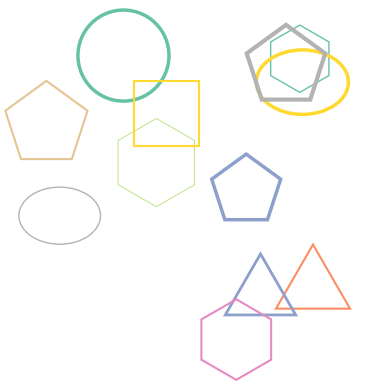[{"shape": "circle", "thickness": 2.5, "radius": 0.59, "center": [0.321, 0.856]}, {"shape": "hexagon", "thickness": 1, "radius": 0.44, "center": [0.779, 0.847]}, {"shape": "triangle", "thickness": 1.5, "radius": 0.56, "center": [0.813, 0.254]}, {"shape": "triangle", "thickness": 2, "radius": 0.53, "center": [0.677, 0.235]}, {"shape": "pentagon", "thickness": 2.5, "radius": 0.47, "center": [0.639, 0.506]}, {"shape": "hexagon", "thickness": 1.5, "radius": 0.52, "center": [0.614, 0.118]}, {"shape": "hexagon", "thickness": 0.5, "radius": 0.57, "center": [0.406, 0.578]}, {"shape": "square", "thickness": 1.5, "radius": 0.42, "center": [0.432, 0.705]}, {"shape": "oval", "thickness": 2.5, "radius": 0.6, "center": [0.785, 0.787]}, {"shape": "pentagon", "thickness": 1.5, "radius": 0.56, "center": [0.121, 0.678]}, {"shape": "pentagon", "thickness": 3, "radius": 0.54, "center": [0.743, 0.828]}, {"shape": "oval", "thickness": 1, "radius": 0.53, "center": [0.155, 0.44]}]